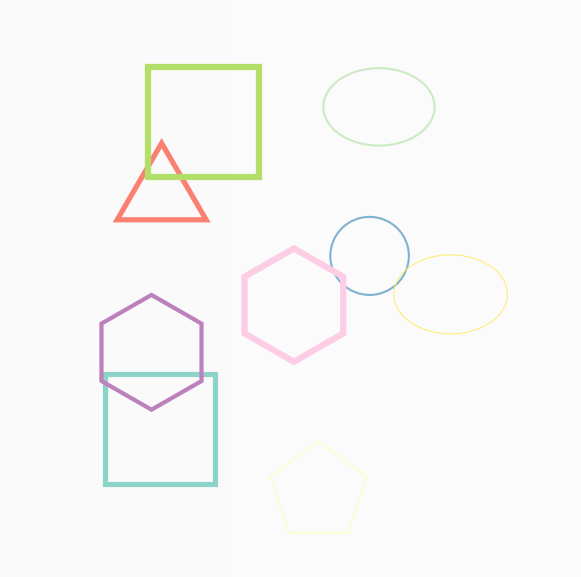[{"shape": "square", "thickness": 2.5, "radius": 0.48, "center": [0.275, 0.257]}, {"shape": "pentagon", "thickness": 0.5, "radius": 0.44, "center": [0.548, 0.147]}, {"shape": "triangle", "thickness": 2.5, "radius": 0.44, "center": [0.278, 0.663]}, {"shape": "circle", "thickness": 1, "radius": 0.34, "center": [0.636, 0.556]}, {"shape": "square", "thickness": 3, "radius": 0.48, "center": [0.35, 0.789]}, {"shape": "hexagon", "thickness": 3, "radius": 0.49, "center": [0.506, 0.471]}, {"shape": "hexagon", "thickness": 2, "radius": 0.5, "center": [0.261, 0.389]}, {"shape": "oval", "thickness": 1, "radius": 0.48, "center": [0.652, 0.814]}, {"shape": "oval", "thickness": 0.5, "radius": 0.49, "center": [0.775, 0.489]}]